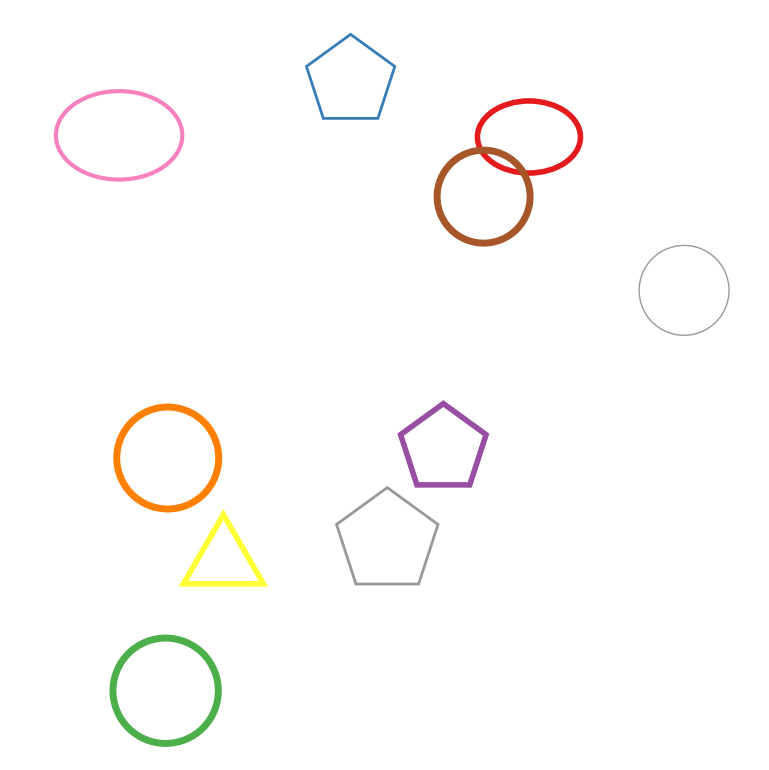[{"shape": "oval", "thickness": 2, "radius": 0.33, "center": [0.687, 0.822]}, {"shape": "pentagon", "thickness": 1, "radius": 0.3, "center": [0.455, 0.895]}, {"shape": "circle", "thickness": 2.5, "radius": 0.34, "center": [0.215, 0.103]}, {"shape": "pentagon", "thickness": 2, "radius": 0.29, "center": [0.576, 0.417]}, {"shape": "circle", "thickness": 2.5, "radius": 0.33, "center": [0.218, 0.405]}, {"shape": "triangle", "thickness": 2, "radius": 0.3, "center": [0.29, 0.272]}, {"shape": "circle", "thickness": 2.5, "radius": 0.3, "center": [0.628, 0.745]}, {"shape": "oval", "thickness": 1.5, "radius": 0.41, "center": [0.155, 0.824]}, {"shape": "pentagon", "thickness": 1, "radius": 0.35, "center": [0.503, 0.298]}, {"shape": "circle", "thickness": 0.5, "radius": 0.29, "center": [0.888, 0.623]}]